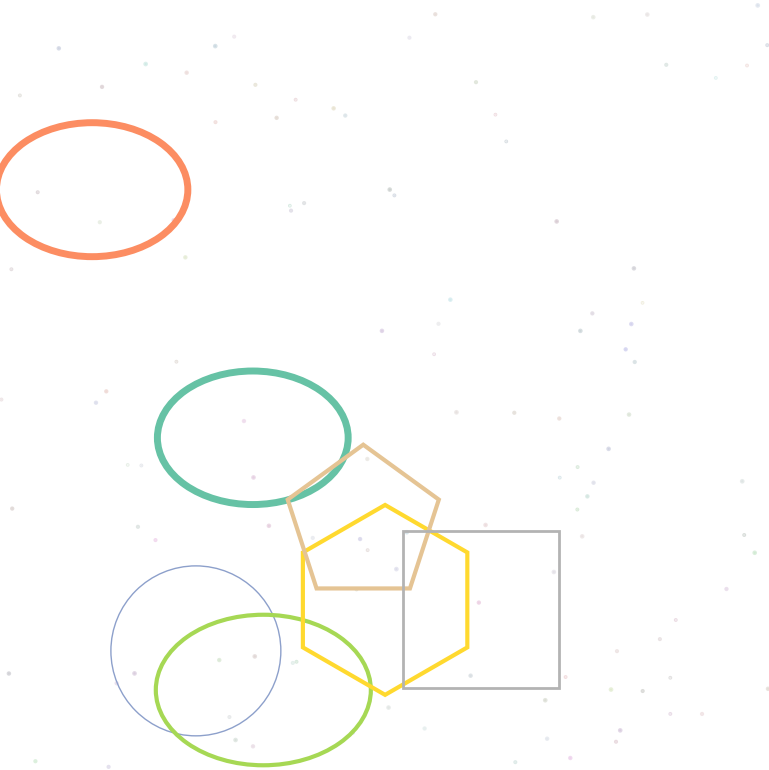[{"shape": "oval", "thickness": 2.5, "radius": 0.62, "center": [0.328, 0.431]}, {"shape": "oval", "thickness": 2.5, "radius": 0.62, "center": [0.12, 0.754]}, {"shape": "circle", "thickness": 0.5, "radius": 0.55, "center": [0.254, 0.155]}, {"shape": "oval", "thickness": 1.5, "radius": 0.7, "center": [0.342, 0.104]}, {"shape": "hexagon", "thickness": 1.5, "radius": 0.62, "center": [0.5, 0.221]}, {"shape": "pentagon", "thickness": 1.5, "radius": 0.52, "center": [0.472, 0.319]}, {"shape": "square", "thickness": 1, "radius": 0.51, "center": [0.625, 0.208]}]